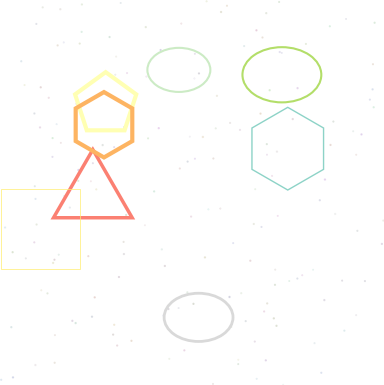[{"shape": "hexagon", "thickness": 1, "radius": 0.54, "center": [0.747, 0.614]}, {"shape": "pentagon", "thickness": 3, "radius": 0.42, "center": [0.274, 0.729]}, {"shape": "triangle", "thickness": 2.5, "radius": 0.59, "center": [0.241, 0.493]}, {"shape": "hexagon", "thickness": 3, "radius": 0.42, "center": [0.27, 0.676]}, {"shape": "oval", "thickness": 1.5, "radius": 0.51, "center": [0.732, 0.806]}, {"shape": "oval", "thickness": 2, "radius": 0.45, "center": [0.516, 0.176]}, {"shape": "oval", "thickness": 1.5, "radius": 0.41, "center": [0.465, 0.818]}, {"shape": "square", "thickness": 0.5, "radius": 0.52, "center": [0.106, 0.405]}]